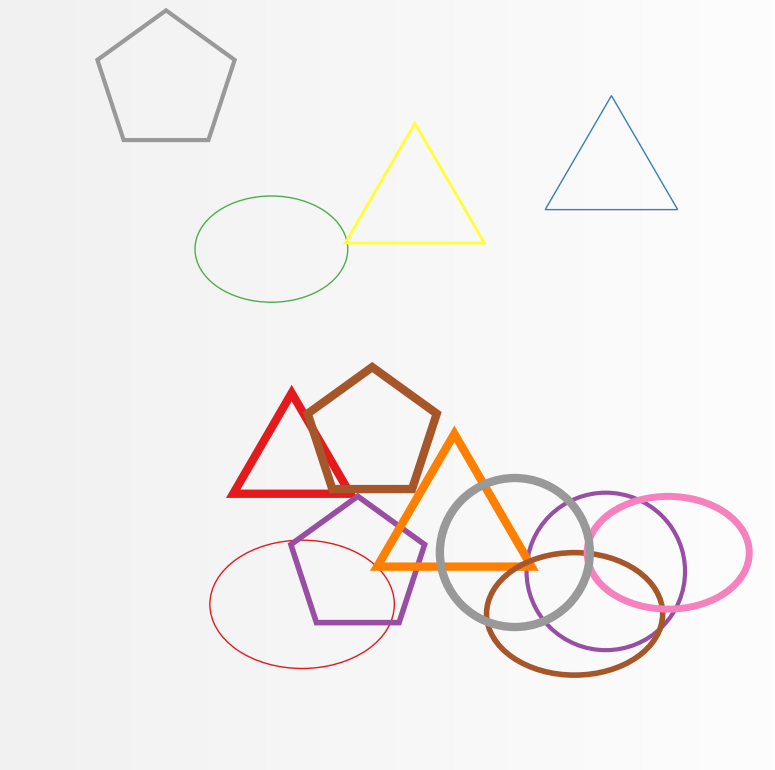[{"shape": "triangle", "thickness": 3, "radius": 0.44, "center": [0.376, 0.402]}, {"shape": "oval", "thickness": 0.5, "radius": 0.6, "center": [0.39, 0.215]}, {"shape": "triangle", "thickness": 0.5, "radius": 0.49, "center": [0.789, 0.777]}, {"shape": "oval", "thickness": 0.5, "radius": 0.49, "center": [0.35, 0.676]}, {"shape": "pentagon", "thickness": 2, "radius": 0.45, "center": [0.462, 0.265]}, {"shape": "circle", "thickness": 1.5, "radius": 0.51, "center": [0.782, 0.258]}, {"shape": "triangle", "thickness": 3, "radius": 0.57, "center": [0.586, 0.322]}, {"shape": "triangle", "thickness": 1, "radius": 0.52, "center": [0.535, 0.736]}, {"shape": "pentagon", "thickness": 3, "radius": 0.44, "center": [0.48, 0.436]}, {"shape": "oval", "thickness": 2, "radius": 0.57, "center": [0.741, 0.203]}, {"shape": "oval", "thickness": 2.5, "radius": 0.52, "center": [0.862, 0.282]}, {"shape": "circle", "thickness": 3, "radius": 0.48, "center": [0.664, 0.282]}, {"shape": "pentagon", "thickness": 1.5, "radius": 0.47, "center": [0.214, 0.893]}]